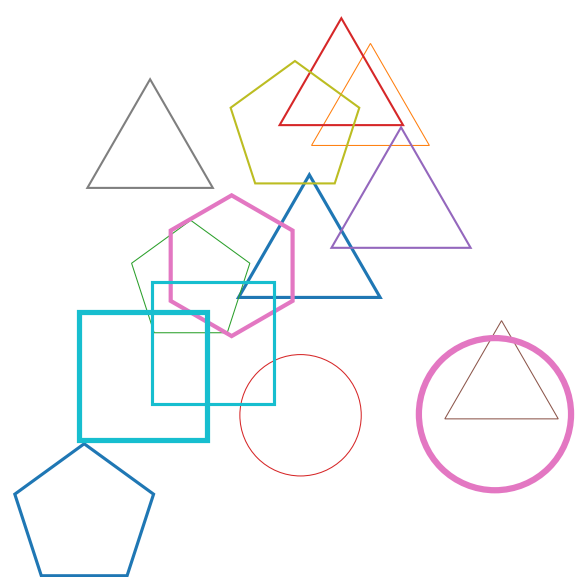[{"shape": "pentagon", "thickness": 1.5, "radius": 0.63, "center": [0.146, 0.104]}, {"shape": "triangle", "thickness": 1.5, "radius": 0.71, "center": [0.536, 0.555]}, {"shape": "triangle", "thickness": 0.5, "radius": 0.59, "center": [0.641, 0.806]}, {"shape": "pentagon", "thickness": 0.5, "radius": 0.54, "center": [0.33, 0.51]}, {"shape": "circle", "thickness": 0.5, "radius": 0.53, "center": [0.52, 0.28]}, {"shape": "triangle", "thickness": 1, "radius": 0.62, "center": [0.591, 0.844]}, {"shape": "triangle", "thickness": 1, "radius": 0.7, "center": [0.694, 0.64]}, {"shape": "triangle", "thickness": 0.5, "radius": 0.57, "center": [0.868, 0.331]}, {"shape": "circle", "thickness": 3, "radius": 0.66, "center": [0.857, 0.282]}, {"shape": "hexagon", "thickness": 2, "radius": 0.61, "center": [0.401, 0.539]}, {"shape": "triangle", "thickness": 1, "radius": 0.63, "center": [0.26, 0.736]}, {"shape": "pentagon", "thickness": 1, "radius": 0.59, "center": [0.511, 0.776]}, {"shape": "square", "thickness": 2.5, "radius": 0.55, "center": [0.247, 0.348]}, {"shape": "square", "thickness": 1.5, "radius": 0.53, "center": [0.369, 0.405]}]